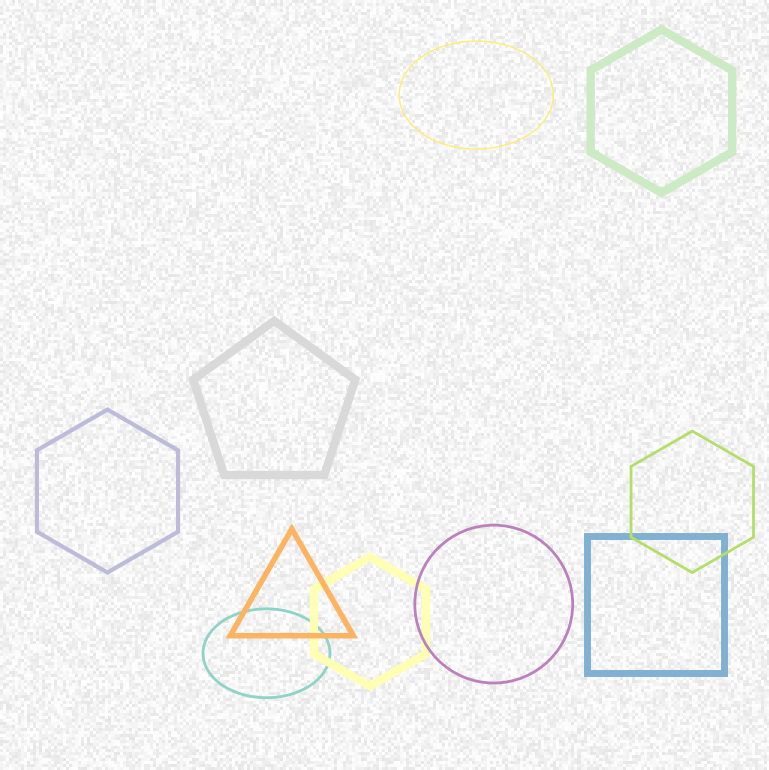[{"shape": "oval", "thickness": 1, "radius": 0.41, "center": [0.346, 0.152]}, {"shape": "hexagon", "thickness": 3, "radius": 0.42, "center": [0.48, 0.193]}, {"shape": "hexagon", "thickness": 1.5, "radius": 0.53, "center": [0.14, 0.362]}, {"shape": "square", "thickness": 2.5, "radius": 0.44, "center": [0.851, 0.215]}, {"shape": "triangle", "thickness": 2, "radius": 0.46, "center": [0.379, 0.221]}, {"shape": "hexagon", "thickness": 1, "radius": 0.46, "center": [0.899, 0.348]}, {"shape": "pentagon", "thickness": 3, "radius": 0.55, "center": [0.356, 0.473]}, {"shape": "circle", "thickness": 1, "radius": 0.51, "center": [0.641, 0.215]}, {"shape": "hexagon", "thickness": 3, "radius": 0.53, "center": [0.859, 0.856]}, {"shape": "oval", "thickness": 0.5, "radius": 0.5, "center": [0.619, 0.877]}]